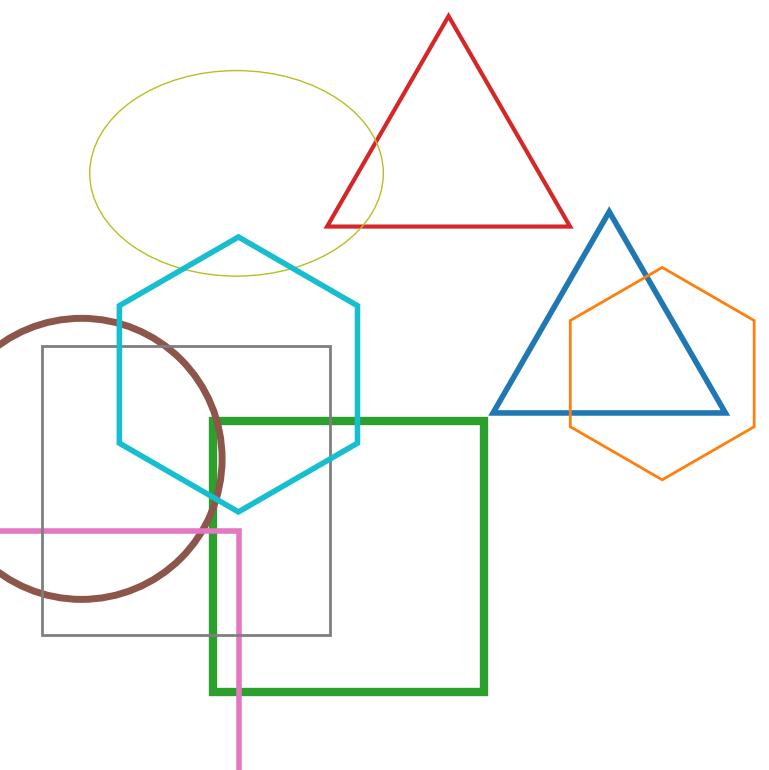[{"shape": "triangle", "thickness": 2, "radius": 0.87, "center": [0.791, 0.551]}, {"shape": "hexagon", "thickness": 1, "radius": 0.69, "center": [0.86, 0.515]}, {"shape": "square", "thickness": 3, "radius": 0.88, "center": [0.453, 0.278]}, {"shape": "triangle", "thickness": 1.5, "radius": 0.91, "center": [0.583, 0.797]}, {"shape": "circle", "thickness": 2.5, "radius": 0.91, "center": [0.106, 0.404]}, {"shape": "square", "thickness": 2, "radius": 0.96, "center": [0.118, 0.117]}, {"shape": "square", "thickness": 1, "radius": 0.94, "center": [0.241, 0.363]}, {"shape": "oval", "thickness": 0.5, "radius": 0.95, "center": [0.307, 0.775]}, {"shape": "hexagon", "thickness": 2, "radius": 0.89, "center": [0.31, 0.514]}]